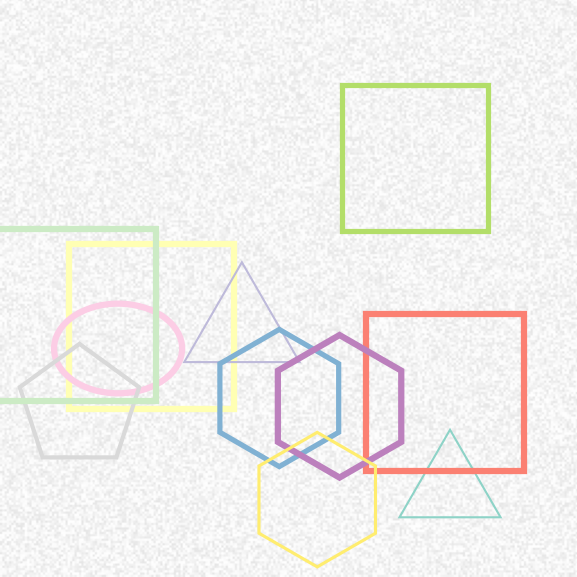[{"shape": "triangle", "thickness": 1, "radius": 0.51, "center": [0.779, 0.154]}, {"shape": "square", "thickness": 3, "radius": 0.71, "center": [0.262, 0.433]}, {"shape": "triangle", "thickness": 1, "radius": 0.58, "center": [0.419, 0.43]}, {"shape": "square", "thickness": 3, "radius": 0.68, "center": [0.771, 0.32]}, {"shape": "hexagon", "thickness": 2.5, "radius": 0.59, "center": [0.484, 0.31]}, {"shape": "square", "thickness": 2.5, "radius": 0.63, "center": [0.718, 0.725]}, {"shape": "oval", "thickness": 3, "radius": 0.55, "center": [0.204, 0.396]}, {"shape": "pentagon", "thickness": 2, "radius": 0.54, "center": [0.138, 0.295]}, {"shape": "hexagon", "thickness": 3, "radius": 0.62, "center": [0.588, 0.296]}, {"shape": "square", "thickness": 3, "radius": 0.74, "center": [0.121, 0.453]}, {"shape": "hexagon", "thickness": 1.5, "radius": 0.58, "center": [0.549, 0.134]}]